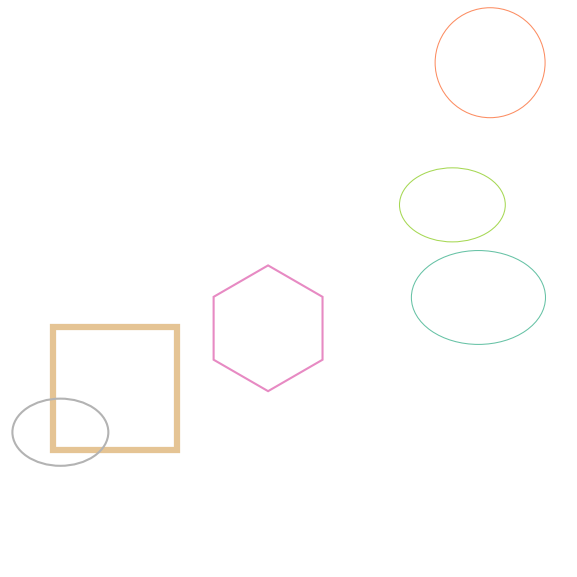[{"shape": "oval", "thickness": 0.5, "radius": 0.58, "center": [0.828, 0.484]}, {"shape": "circle", "thickness": 0.5, "radius": 0.48, "center": [0.849, 0.891]}, {"shape": "hexagon", "thickness": 1, "radius": 0.54, "center": [0.464, 0.431]}, {"shape": "oval", "thickness": 0.5, "radius": 0.46, "center": [0.783, 0.644]}, {"shape": "square", "thickness": 3, "radius": 0.53, "center": [0.199, 0.326]}, {"shape": "oval", "thickness": 1, "radius": 0.42, "center": [0.105, 0.251]}]